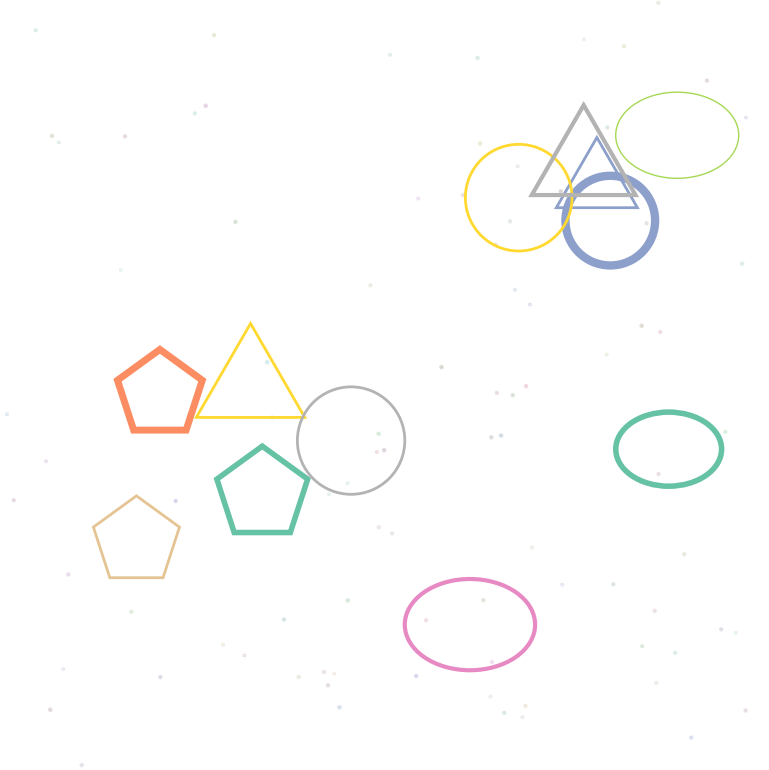[{"shape": "oval", "thickness": 2, "radius": 0.34, "center": [0.868, 0.417]}, {"shape": "pentagon", "thickness": 2, "radius": 0.31, "center": [0.341, 0.359]}, {"shape": "pentagon", "thickness": 2.5, "radius": 0.29, "center": [0.208, 0.488]}, {"shape": "triangle", "thickness": 1, "radius": 0.3, "center": [0.775, 0.761]}, {"shape": "circle", "thickness": 3, "radius": 0.29, "center": [0.793, 0.713]}, {"shape": "oval", "thickness": 1.5, "radius": 0.42, "center": [0.61, 0.189]}, {"shape": "oval", "thickness": 0.5, "radius": 0.4, "center": [0.879, 0.824]}, {"shape": "triangle", "thickness": 1, "radius": 0.41, "center": [0.325, 0.499]}, {"shape": "circle", "thickness": 1, "radius": 0.35, "center": [0.674, 0.743]}, {"shape": "pentagon", "thickness": 1, "radius": 0.29, "center": [0.177, 0.297]}, {"shape": "triangle", "thickness": 1.5, "radius": 0.39, "center": [0.758, 0.786]}, {"shape": "circle", "thickness": 1, "radius": 0.35, "center": [0.456, 0.428]}]